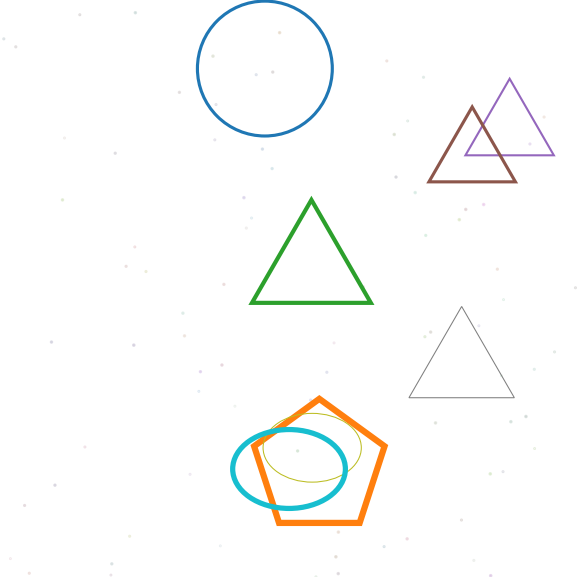[{"shape": "circle", "thickness": 1.5, "radius": 0.58, "center": [0.459, 0.88]}, {"shape": "pentagon", "thickness": 3, "radius": 0.59, "center": [0.553, 0.19]}, {"shape": "triangle", "thickness": 2, "radius": 0.59, "center": [0.539, 0.534]}, {"shape": "triangle", "thickness": 1, "radius": 0.44, "center": [0.882, 0.774]}, {"shape": "triangle", "thickness": 1.5, "radius": 0.43, "center": [0.818, 0.727]}, {"shape": "triangle", "thickness": 0.5, "radius": 0.53, "center": [0.799, 0.363]}, {"shape": "oval", "thickness": 0.5, "radius": 0.43, "center": [0.541, 0.224]}, {"shape": "oval", "thickness": 2.5, "radius": 0.49, "center": [0.5, 0.187]}]